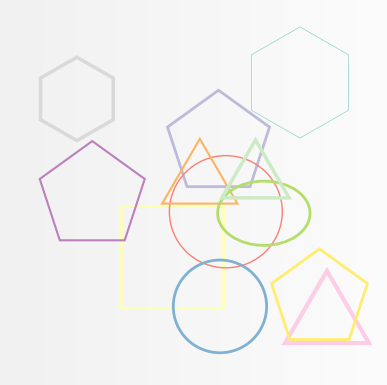[{"shape": "hexagon", "thickness": 0.5, "radius": 0.72, "center": [0.774, 0.786]}, {"shape": "square", "thickness": 2, "radius": 0.66, "center": [0.444, 0.333]}, {"shape": "pentagon", "thickness": 2, "radius": 0.69, "center": [0.564, 0.627]}, {"shape": "circle", "thickness": 1, "radius": 0.73, "center": [0.583, 0.45]}, {"shape": "circle", "thickness": 2, "radius": 0.6, "center": [0.568, 0.204]}, {"shape": "triangle", "thickness": 1.5, "radius": 0.56, "center": [0.516, 0.527]}, {"shape": "oval", "thickness": 2, "radius": 0.6, "center": [0.681, 0.446]}, {"shape": "triangle", "thickness": 3, "radius": 0.63, "center": [0.844, 0.172]}, {"shape": "hexagon", "thickness": 2.5, "radius": 0.54, "center": [0.198, 0.743]}, {"shape": "pentagon", "thickness": 1.5, "radius": 0.71, "center": [0.238, 0.491]}, {"shape": "triangle", "thickness": 2.5, "radius": 0.5, "center": [0.659, 0.536]}, {"shape": "pentagon", "thickness": 2, "radius": 0.65, "center": [0.824, 0.223]}]